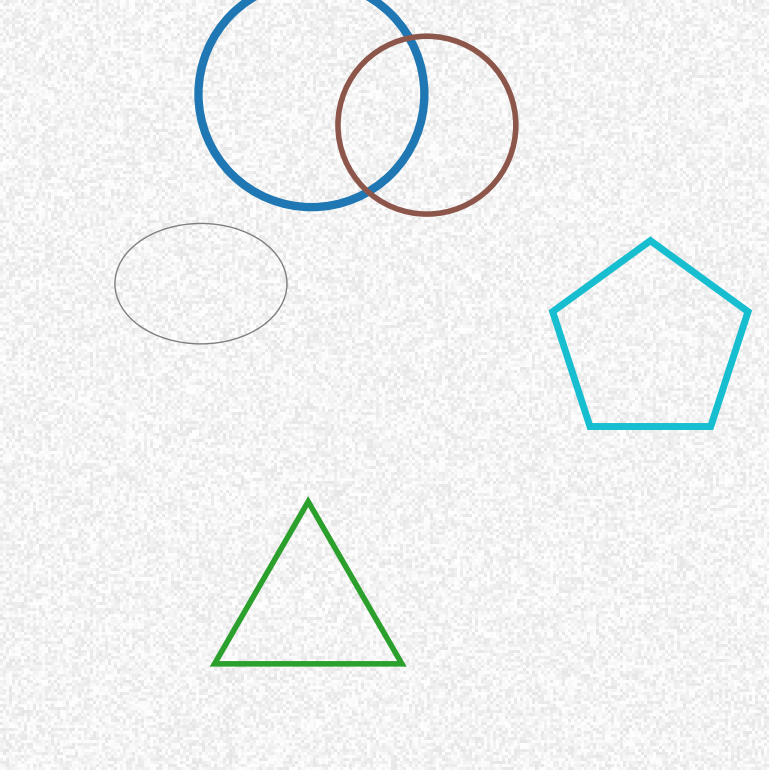[{"shape": "circle", "thickness": 3, "radius": 0.73, "center": [0.404, 0.878]}, {"shape": "triangle", "thickness": 2, "radius": 0.7, "center": [0.4, 0.208]}, {"shape": "circle", "thickness": 2, "radius": 0.58, "center": [0.554, 0.837]}, {"shape": "oval", "thickness": 0.5, "radius": 0.56, "center": [0.261, 0.632]}, {"shape": "pentagon", "thickness": 2.5, "radius": 0.67, "center": [0.845, 0.554]}]